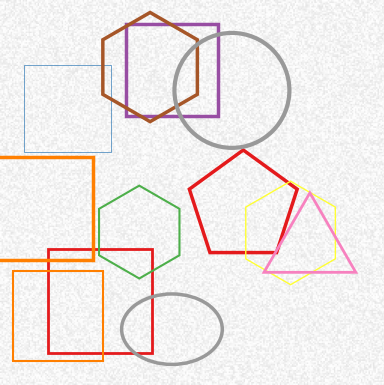[{"shape": "square", "thickness": 2, "radius": 0.68, "center": [0.261, 0.219]}, {"shape": "pentagon", "thickness": 2.5, "radius": 0.74, "center": [0.632, 0.463]}, {"shape": "square", "thickness": 0.5, "radius": 0.57, "center": [0.175, 0.718]}, {"shape": "hexagon", "thickness": 1.5, "radius": 0.6, "center": [0.362, 0.397]}, {"shape": "square", "thickness": 2.5, "radius": 0.6, "center": [0.446, 0.817]}, {"shape": "square", "thickness": 1.5, "radius": 0.58, "center": [0.15, 0.179]}, {"shape": "square", "thickness": 2.5, "radius": 0.67, "center": [0.109, 0.46]}, {"shape": "hexagon", "thickness": 1, "radius": 0.67, "center": [0.755, 0.395]}, {"shape": "hexagon", "thickness": 2.5, "radius": 0.71, "center": [0.39, 0.826]}, {"shape": "triangle", "thickness": 2, "radius": 0.69, "center": [0.805, 0.361]}, {"shape": "circle", "thickness": 3, "radius": 0.75, "center": [0.602, 0.765]}, {"shape": "oval", "thickness": 2.5, "radius": 0.65, "center": [0.447, 0.145]}]